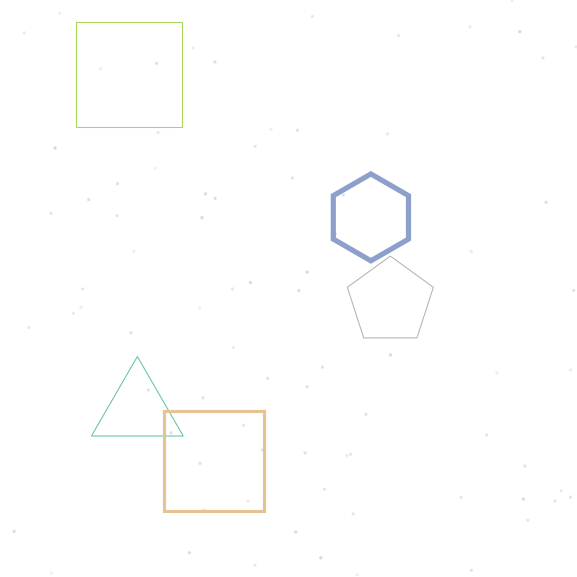[{"shape": "triangle", "thickness": 0.5, "radius": 0.46, "center": [0.238, 0.29]}, {"shape": "hexagon", "thickness": 2.5, "radius": 0.38, "center": [0.642, 0.623]}, {"shape": "square", "thickness": 0.5, "radius": 0.46, "center": [0.223, 0.87]}, {"shape": "square", "thickness": 1.5, "radius": 0.43, "center": [0.371, 0.2]}, {"shape": "pentagon", "thickness": 0.5, "radius": 0.39, "center": [0.676, 0.477]}]